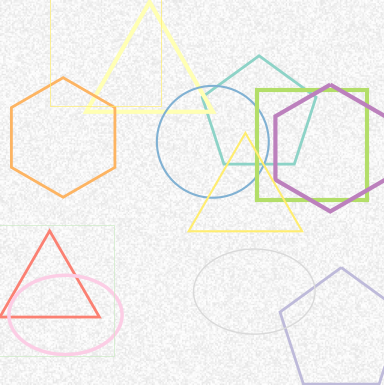[{"shape": "pentagon", "thickness": 2, "radius": 0.78, "center": [0.673, 0.7]}, {"shape": "triangle", "thickness": 3, "radius": 0.95, "center": [0.389, 0.805]}, {"shape": "pentagon", "thickness": 2, "radius": 0.84, "center": [0.886, 0.138]}, {"shape": "triangle", "thickness": 2, "radius": 0.75, "center": [0.129, 0.251]}, {"shape": "circle", "thickness": 1.5, "radius": 0.73, "center": [0.553, 0.632]}, {"shape": "hexagon", "thickness": 2, "radius": 0.78, "center": [0.164, 0.643]}, {"shape": "square", "thickness": 3, "radius": 0.71, "center": [0.81, 0.624]}, {"shape": "oval", "thickness": 2.5, "radius": 0.73, "center": [0.17, 0.182]}, {"shape": "oval", "thickness": 1, "radius": 0.79, "center": [0.661, 0.243]}, {"shape": "hexagon", "thickness": 3, "radius": 0.82, "center": [0.858, 0.616]}, {"shape": "square", "thickness": 0.5, "radius": 0.85, "center": [0.127, 0.245]}, {"shape": "square", "thickness": 0.5, "radius": 0.72, "center": [0.274, 0.868]}, {"shape": "triangle", "thickness": 1.5, "radius": 0.85, "center": [0.637, 0.484]}]